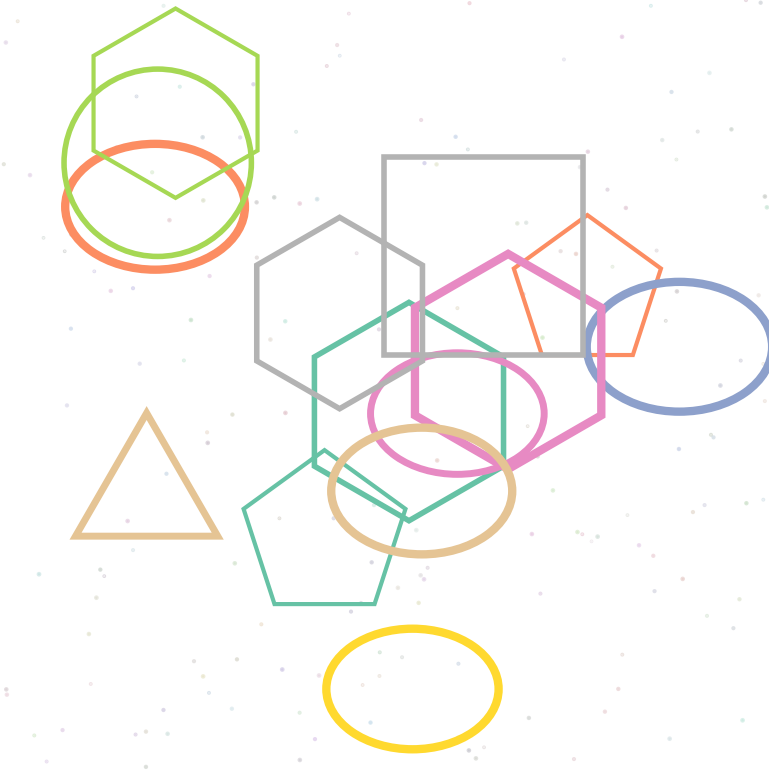[{"shape": "hexagon", "thickness": 2, "radius": 0.71, "center": [0.531, 0.466]}, {"shape": "pentagon", "thickness": 1.5, "radius": 0.55, "center": [0.421, 0.305]}, {"shape": "oval", "thickness": 3, "radius": 0.58, "center": [0.201, 0.731]}, {"shape": "pentagon", "thickness": 1.5, "radius": 0.5, "center": [0.763, 0.62]}, {"shape": "oval", "thickness": 3, "radius": 0.6, "center": [0.882, 0.55]}, {"shape": "oval", "thickness": 2.5, "radius": 0.56, "center": [0.594, 0.463]}, {"shape": "hexagon", "thickness": 3, "radius": 0.7, "center": [0.66, 0.531]}, {"shape": "hexagon", "thickness": 1.5, "radius": 0.61, "center": [0.228, 0.866]}, {"shape": "circle", "thickness": 2, "radius": 0.61, "center": [0.205, 0.789]}, {"shape": "oval", "thickness": 3, "radius": 0.56, "center": [0.536, 0.105]}, {"shape": "oval", "thickness": 3, "radius": 0.59, "center": [0.548, 0.362]}, {"shape": "triangle", "thickness": 2.5, "radius": 0.53, "center": [0.19, 0.357]}, {"shape": "square", "thickness": 2, "radius": 0.64, "center": [0.628, 0.667]}, {"shape": "hexagon", "thickness": 2, "radius": 0.62, "center": [0.441, 0.593]}]